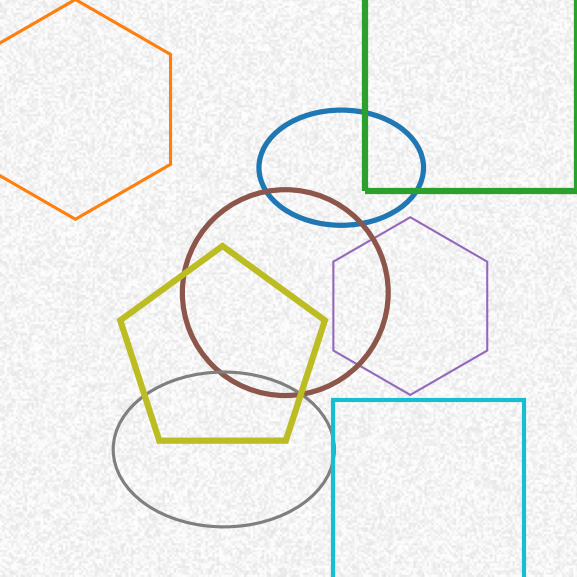[{"shape": "oval", "thickness": 2.5, "radius": 0.71, "center": [0.591, 0.709]}, {"shape": "hexagon", "thickness": 1.5, "radius": 0.95, "center": [0.131, 0.81]}, {"shape": "square", "thickness": 3, "radius": 0.92, "center": [0.816, 0.851]}, {"shape": "hexagon", "thickness": 1, "radius": 0.77, "center": [0.71, 0.469]}, {"shape": "circle", "thickness": 2.5, "radius": 0.89, "center": [0.494, 0.492]}, {"shape": "oval", "thickness": 1.5, "radius": 0.96, "center": [0.388, 0.221]}, {"shape": "pentagon", "thickness": 3, "radius": 0.93, "center": [0.385, 0.387]}, {"shape": "square", "thickness": 2, "radius": 0.83, "center": [0.742, 0.141]}]